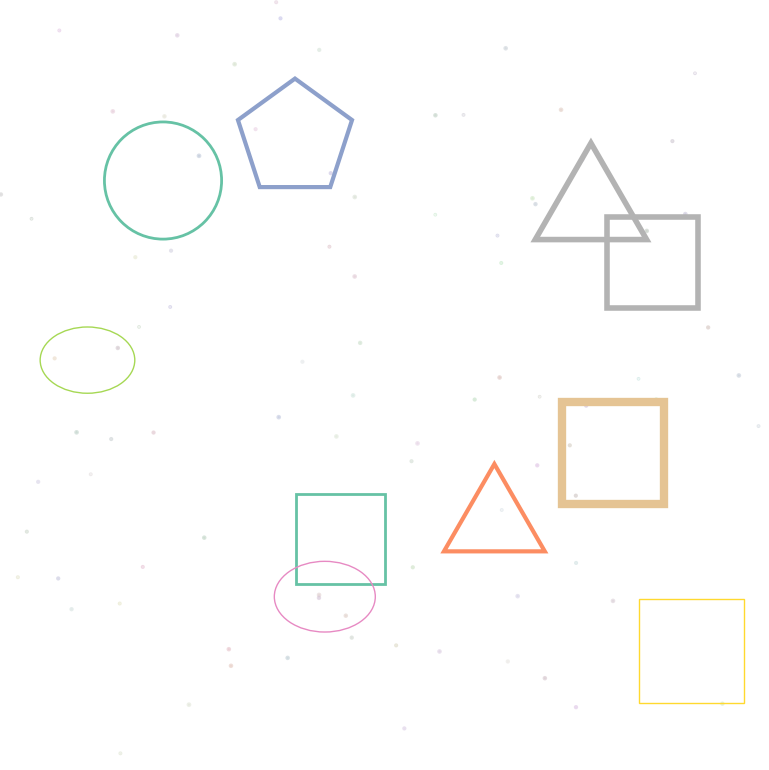[{"shape": "square", "thickness": 1, "radius": 0.29, "center": [0.442, 0.3]}, {"shape": "circle", "thickness": 1, "radius": 0.38, "center": [0.212, 0.766]}, {"shape": "triangle", "thickness": 1.5, "radius": 0.38, "center": [0.642, 0.322]}, {"shape": "pentagon", "thickness": 1.5, "radius": 0.39, "center": [0.383, 0.82]}, {"shape": "oval", "thickness": 0.5, "radius": 0.33, "center": [0.422, 0.225]}, {"shape": "oval", "thickness": 0.5, "radius": 0.31, "center": [0.114, 0.532]}, {"shape": "square", "thickness": 0.5, "radius": 0.34, "center": [0.898, 0.155]}, {"shape": "square", "thickness": 3, "radius": 0.33, "center": [0.797, 0.412]}, {"shape": "triangle", "thickness": 2, "radius": 0.42, "center": [0.767, 0.731]}, {"shape": "square", "thickness": 2, "radius": 0.3, "center": [0.848, 0.66]}]